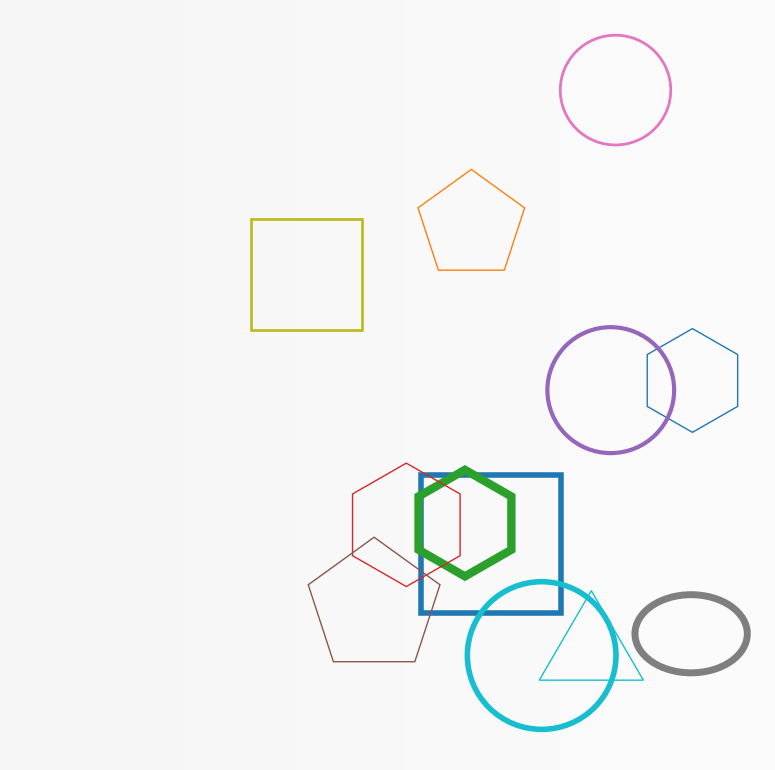[{"shape": "square", "thickness": 2, "radius": 0.45, "center": [0.634, 0.293]}, {"shape": "hexagon", "thickness": 0.5, "radius": 0.34, "center": [0.893, 0.506]}, {"shape": "pentagon", "thickness": 0.5, "radius": 0.36, "center": [0.608, 0.708]}, {"shape": "hexagon", "thickness": 3, "radius": 0.35, "center": [0.6, 0.321]}, {"shape": "hexagon", "thickness": 0.5, "radius": 0.4, "center": [0.524, 0.318]}, {"shape": "circle", "thickness": 1.5, "radius": 0.41, "center": [0.788, 0.493]}, {"shape": "pentagon", "thickness": 0.5, "radius": 0.45, "center": [0.483, 0.213]}, {"shape": "circle", "thickness": 1, "radius": 0.36, "center": [0.794, 0.883]}, {"shape": "oval", "thickness": 2.5, "radius": 0.36, "center": [0.892, 0.177]}, {"shape": "square", "thickness": 1, "radius": 0.36, "center": [0.396, 0.644]}, {"shape": "circle", "thickness": 2, "radius": 0.48, "center": [0.699, 0.149]}, {"shape": "triangle", "thickness": 0.5, "radius": 0.39, "center": [0.763, 0.155]}]